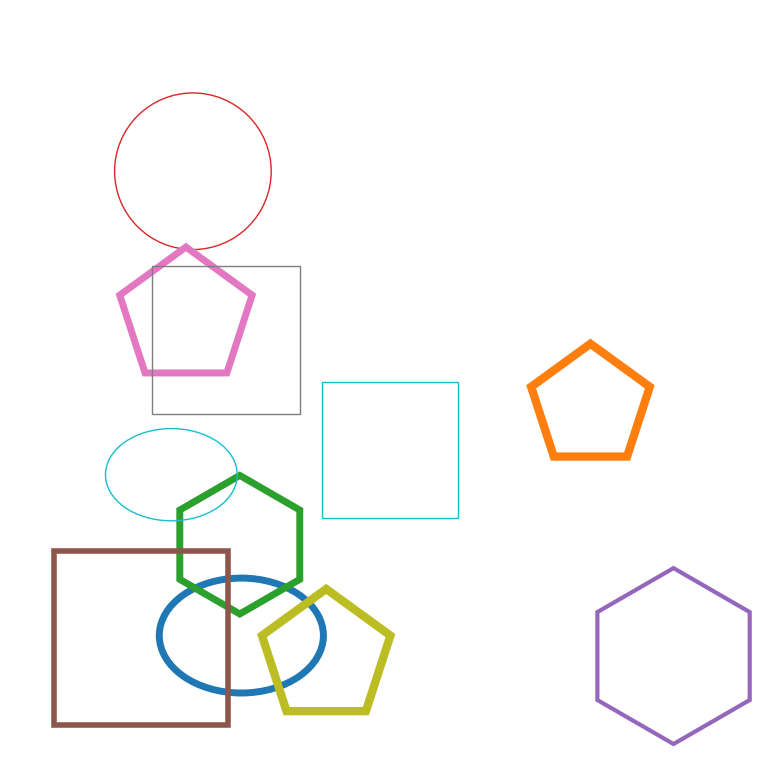[{"shape": "oval", "thickness": 2.5, "radius": 0.53, "center": [0.313, 0.175]}, {"shape": "pentagon", "thickness": 3, "radius": 0.4, "center": [0.767, 0.473]}, {"shape": "hexagon", "thickness": 2.5, "radius": 0.45, "center": [0.311, 0.293]}, {"shape": "circle", "thickness": 0.5, "radius": 0.51, "center": [0.251, 0.778]}, {"shape": "hexagon", "thickness": 1.5, "radius": 0.57, "center": [0.875, 0.148]}, {"shape": "square", "thickness": 2, "radius": 0.57, "center": [0.184, 0.171]}, {"shape": "pentagon", "thickness": 2.5, "radius": 0.45, "center": [0.241, 0.589]}, {"shape": "square", "thickness": 0.5, "radius": 0.48, "center": [0.293, 0.558]}, {"shape": "pentagon", "thickness": 3, "radius": 0.44, "center": [0.424, 0.147]}, {"shape": "oval", "thickness": 0.5, "radius": 0.43, "center": [0.223, 0.383]}, {"shape": "square", "thickness": 0.5, "radius": 0.44, "center": [0.506, 0.416]}]